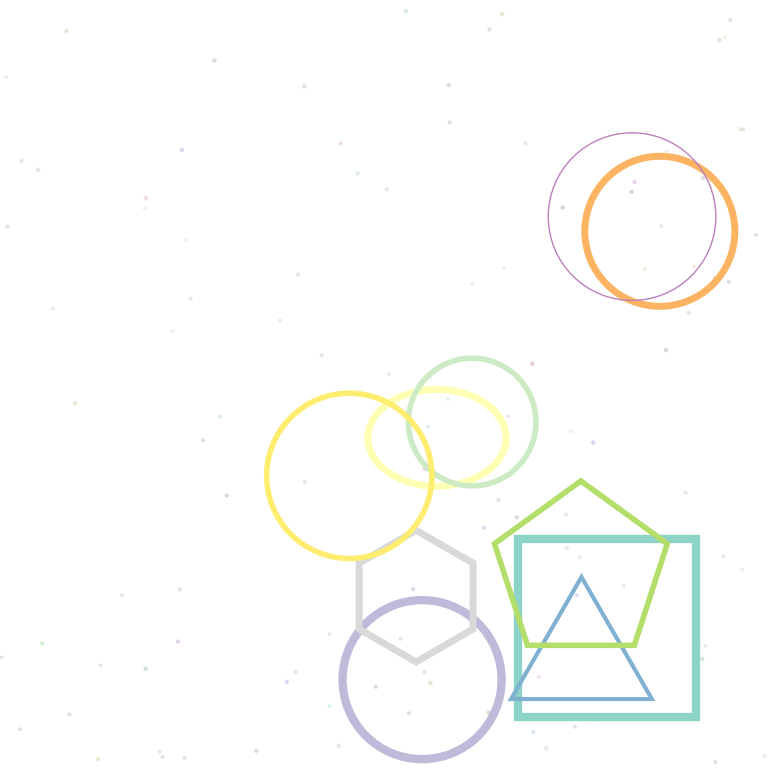[{"shape": "square", "thickness": 3, "radius": 0.58, "center": [0.788, 0.184]}, {"shape": "oval", "thickness": 2.5, "radius": 0.45, "center": [0.567, 0.431]}, {"shape": "circle", "thickness": 3, "radius": 0.52, "center": [0.548, 0.117]}, {"shape": "triangle", "thickness": 1.5, "radius": 0.53, "center": [0.755, 0.145]}, {"shape": "circle", "thickness": 2.5, "radius": 0.49, "center": [0.857, 0.7]}, {"shape": "pentagon", "thickness": 2, "radius": 0.59, "center": [0.754, 0.257]}, {"shape": "hexagon", "thickness": 2.5, "radius": 0.43, "center": [0.54, 0.226]}, {"shape": "circle", "thickness": 0.5, "radius": 0.54, "center": [0.821, 0.719]}, {"shape": "circle", "thickness": 2, "radius": 0.41, "center": [0.613, 0.452]}, {"shape": "circle", "thickness": 2, "radius": 0.54, "center": [0.454, 0.382]}]